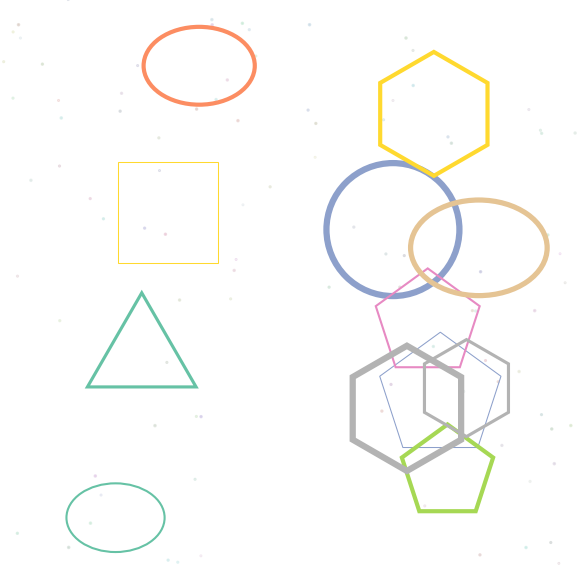[{"shape": "oval", "thickness": 1, "radius": 0.42, "center": [0.2, 0.103]}, {"shape": "triangle", "thickness": 1.5, "radius": 0.54, "center": [0.245, 0.383]}, {"shape": "oval", "thickness": 2, "radius": 0.48, "center": [0.345, 0.885]}, {"shape": "circle", "thickness": 3, "radius": 0.58, "center": [0.68, 0.602]}, {"shape": "pentagon", "thickness": 0.5, "radius": 0.55, "center": [0.763, 0.314]}, {"shape": "pentagon", "thickness": 1, "radius": 0.47, "center": [0.741, 0.44]}, {"shape": "pentagon", "thickness": 2, "radius": 0.42, "center": [0.775, 0.181]}, {"shape": "hexagon", "thickness": 2, "radius": 0.54, "center": [0.751, 0.802]}, {"shape": "square", "thickness": 0.5, "radius": 0.44, "center": [0.291, 0.631]}, {"shape": "oval", "thickness": 2.5, "radius": 0.59, "center": [0.829, 0.57]}, {"shape": "hexagon", "thickness": 1.5, "radius": 0.42, "center": [0.808, 0.327]}, {"shape": "hexagon", "thickness": 3, "radius": 0.54, "center": [0.705, 0.292]}]